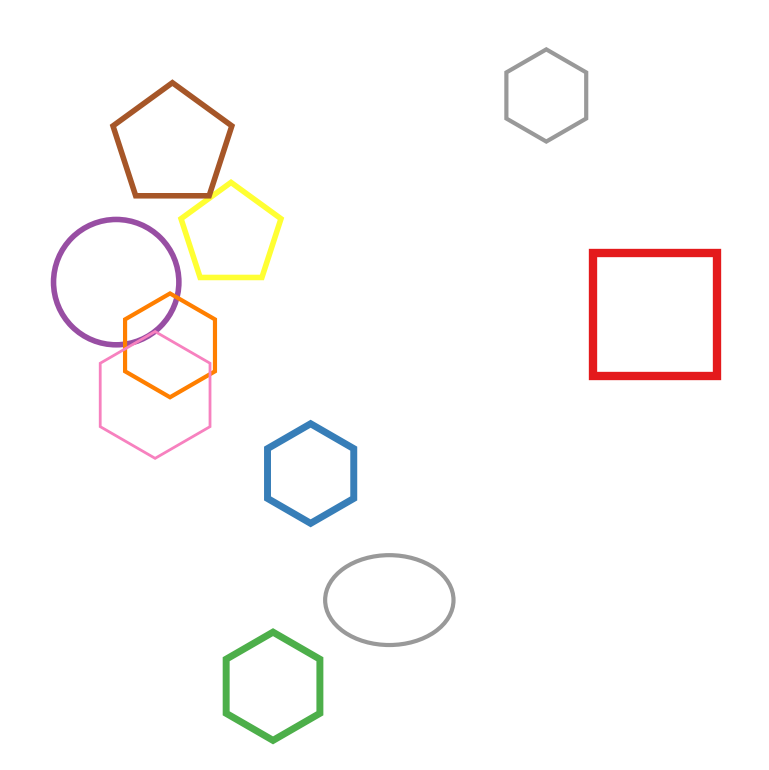[{"shape": "square", "thickness": 3, "radius": 0.4, "center": [0.851, 0.591]}, {"shape": "hexagon", "thickness": 2.5, "radius": 0.32, "center": [0.403, 0.385]}, {"shape": "hexagon", "thickness": 2.5, "radius": 0.35, "center": [0.355, 0.109]}, {"shape": "circle", "thickness": 2, "radius": 0.41, "center": [0.151, 0.634]}, {"shape": "hexagon", "thickness": 1.5, "radius": 0.34, "center": [0.221, 0.551]}, {"shape": "pentagon", "thickness": 2, "radius": 0.34, "center": [0.3, 0.695]}, {"shape": "pentagon", "thickness": 2, "radius": 0.41, "center": [0.224, 0.811]}, {"shape": "hexagon", "thickness": 1, "radius": 0.41, "center": [0.201, 0.487]}, {"shape": "hexagon", "thickness": 1.5, "radius": 0.3, "center": [0.709, 0.876]}, {"shape": "oval", "thickness": 1.5, "radius": 0.42, "center": [0.506, 0.221]}]